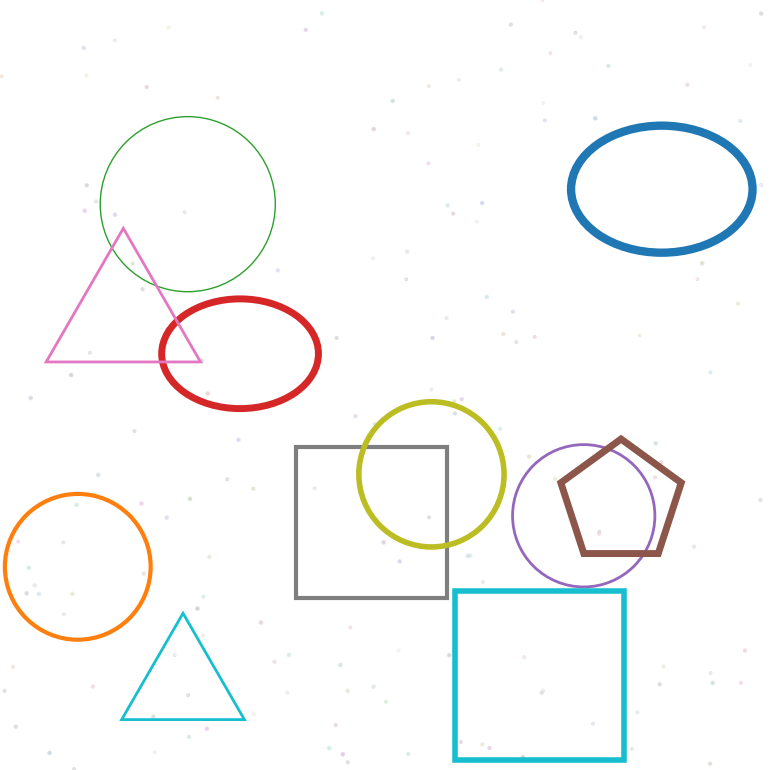[{"shape": "oval", "thickness": 3, "radius": 0.59, "center": [0.859, 0.754]}, {"shape": "circle", "thickness": 1.5, "radius": 0.47, "center": [0.101, 0.264]}, {"shape": "circle", "thickness": 0.5, "radius": 0.57, "center": [0.244, 0.735]}, {"shape": "oval", "thickness": 2.5, "radius": 0.51, "center": [0.312, 0.541]}, {"shape": "circle", "thickness": 1, "radius": 0.46, "center": [0.758, 0.33]}, {"shape": "pentagon", "thickness": 2.5, "radius": 0.41, "center": [0.807, 0.348]}, {"shape": "triangle", "thickness": 1, "radius": 0.58, "center": [0.16, 0.588]}, {"shape": "square", "thickness": 1.5, "radius": 0.49, "center": [0.482, 0.321]}, {"shape": "circle", "thickness": 2, "radius": 0.47, "center": [0.56, 0.384]}, {"shape": "triangle", "thickness": 1, "radius": 0.46, "center": [0.238, 0.111]}, {"shape": "square", "thickness": 2, "radius": 0.55, "center": [0.701, 0.122]}]